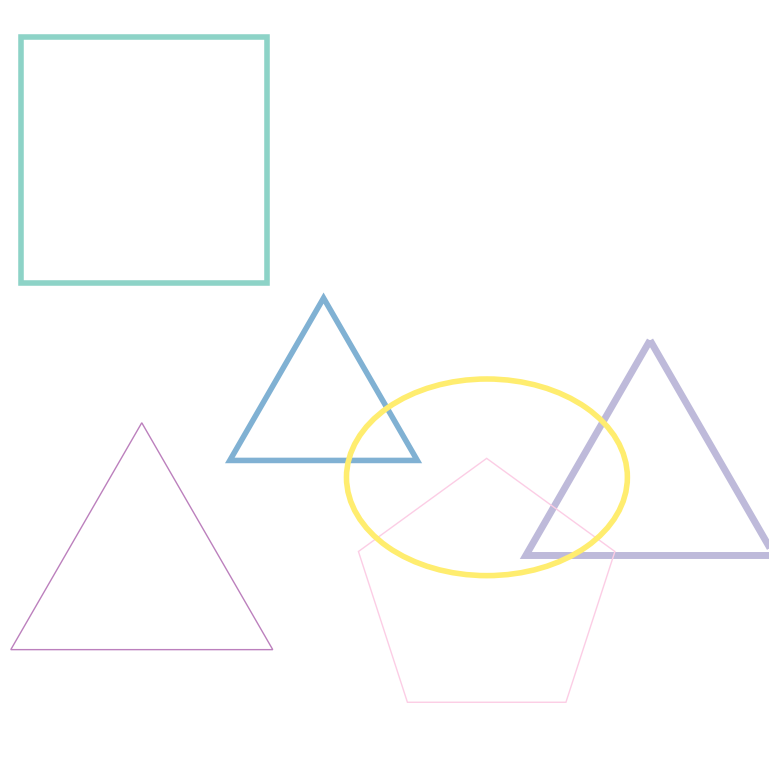[{"shape": "square", "thickness": 2, "radius": 0.8, "center": [0.187, 0.792]}, {"shape": "triangle", "thickness": 2.5, "radius": 0.93, "center": [0.844, 0.372]}, {"shape": "triangle", "thickness": 2, "radius": 0.7, "center": [0.42, 0.472]}, {"shape": "pentagon", "thickness": 0.5, "radius": 0.88, "center": [0.632, 0.23]}, {"shape": "triangle", "thickness": 0.5, "radius": 0.98, "center": [0.184, 0.255]}, {"shape": "oval", "thickness": 2, "radius": 0.91, "center": [0.632, 0.38]}]